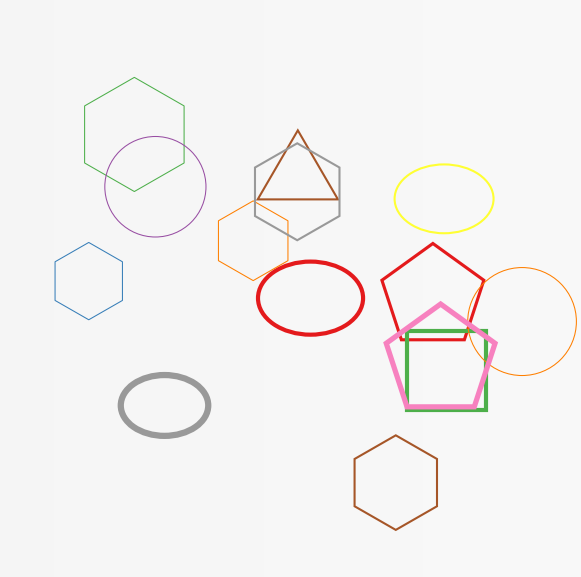[{"shape": "pentagon", "thickness": 1.5, "radius": 0.46, "center": [0.745, 0.485]}, {"shape": "oval", "thickness": 2, "radius": 0.45, "center": [0.534, 0.483]}, {"shape": "hexagon", "thickness": 0.5, "radius": 0.33, "center": [0.153, 0.512]}, {"shape": "hexagon", "thickness": 0.5, "radius": 0.49, "center": [0.231, 0.766]}, {"shape": "square", "thickness": 2, "radius": 0.34, "center": [0.769, 0.358]}, {"shape": "circle", "thickness": 0.5, "radius": 0.44, "center": [0.267, 0.676]}, {"shape": "hexagon", "thickness": 0.5, "radius": 0.35, "center": [0.436, 0.582]}, {"shape": "circle", "thickness": 0.5, "radius": 0.47, "center": [0.898, 0.442]}, {"shape": "oval", "thickness": 1, "radius": 0.43, "center": [0.764, 0.655]}, {"shape": "hexagon", "thickness": 1, "radius": 0.41, "center": [0.681, 0.163]}, {"shape": "triangle", "thickness": 1, "radius": 0.4, "center": [0.512, 0.694]}, {"shape": "pentagon", "thickness": 2.5, "radius": 0.49, "center": [0.758, 0.374]}, {"shape": "hexagon", "thickness": 1, "radius": 0.42, "center": [0.511, 0.667]}, {"shape": "oval", "thickness": 3, "radius": 0.38, "center": [0.283, 0.297]}]